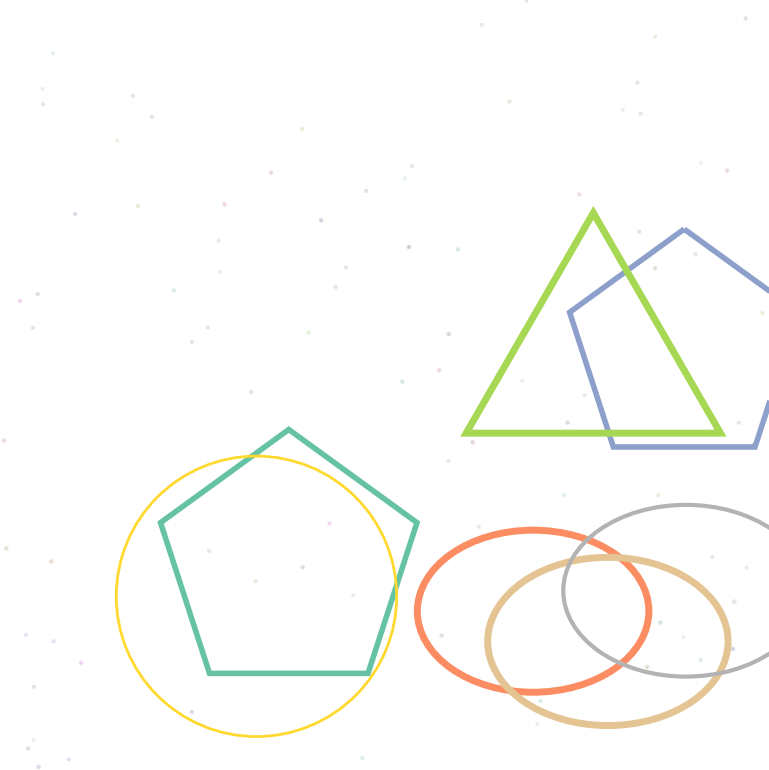[{"shape": "pentagon", "thickness": 2, "radius": 0.88, "center": [0.375, 0.267]}, {"shape": "oval", "thickness": 2.5, "radius": 0.75, "center": [0.692, 0.206]}, {"shape": "pentagon", "thickness": 2, "radius": 0.78, "center": [0.889, 0.546]}, {"shape": "triangle", "thickness": 2.5, "radius": 0.95, "center": [0.771, 0.533]}, {"shape": "circle", "thickness": 1, "radius": 0.91, "center": [0.333, 0.226]}, {"shape": "oval", "thickness": 2.5, "radius": 0.78, "center": [0.789, 0.167]}, {"shape": "oval", "thickness": 1.5, "radius": 0.8, "center": [0.891, 0.233]}]